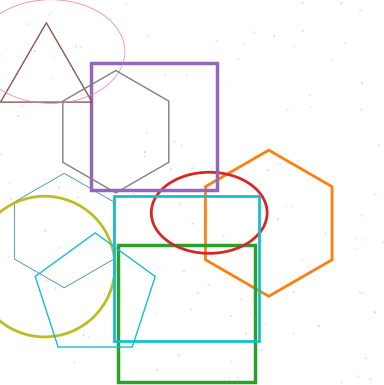[{"shape": "hexagon", "thickness": 0.5, "radius": 0.74, "center": [0.167, 0.401]}, {"shape": "hexagon", "thickness": 2, "radius": 0.95, "center": [0.698, 0.42]}, {"shape": "square", "thickness": 2.5, "radius": 0.89, "center": [0.484, 0.186]}, {"shape": "oval", "thickness": 2, "radius": 0.75, "center": [0.543, 0.447]}, {"shape": "square", "thickness": 2.5, "radius": 0.82, "center": [0.4, 0.671]}, {"shape": "triangle", "thickness": 1, "radius": 0.69, "center": [0.12, 0.803]}, {"shape": "oval", "thickness": 0.5, "radius": 0.96, "center": [0.132, 0.866]}, {"shape": "hexagon", "thickness": 1, "radius": 0.79, "center": [0.301, 0.658]}, {"shape": "circle", "thickness": 2, "radius": 0.91, "center": [0.116, 0.308]}, {"shape": "pentagon", "thickness": 1, "radius": 0.82, "center": [0.247, 0.231]}, {"shape": "square", "thickness": 2, "radius": 0.94, "center": [0.485, 0.302]}]